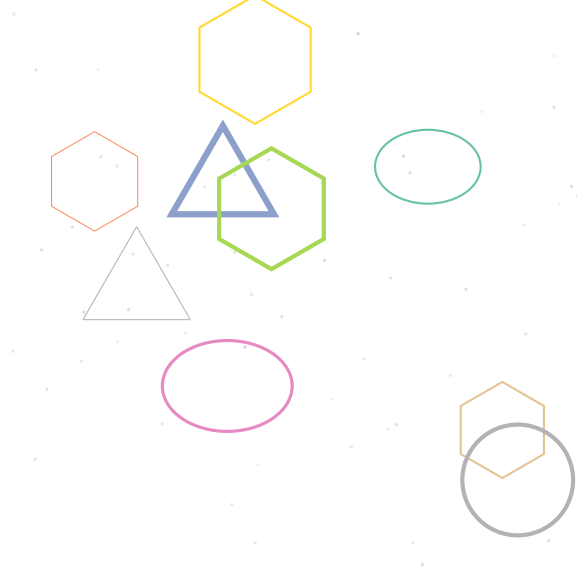[{"shape": "oval", "thickness": 1, "radius": 0.46, "center": [0.741, 0.71]}, {"shape": "hexagon", "thickness": 0.5, "radius": 0.43, "center": [0.164, 0.685]}, {"shape": "triangle", "thickness": 3, "radius": 0.51, "center": [0.386, 0.679]}, {"shape": "oval", "thickness": 1.5, "radius": 0.56, "center": [0.394, 0.331]}, {"shape": "hexagon", "thickness": 2, "radius": 0.52, "center": [0.47, 0.638]}, {"shape": "hexagon", "thickness": 1, "radius": 0.56, "center": [0.442, 0.896]}, {"shape": "hexagon", "thickness": 1, "radius": 0.42, "center": [0.87, 0.255]}, {"shape": "circle", "thickness": 2, "radius": 0.48, "center": [0.897, 0.168]}, {"shape": "triangle", "thickness": 0.5, "radius": 0.54, "center": [0.237, 0.499]}]